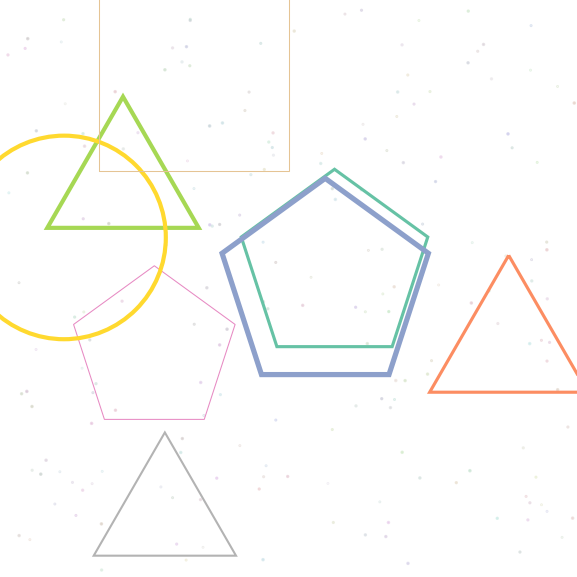[{"shape": "pentagon", "thickness": 1.5, "radius": 0.85, "center": [0.579, 0.536]}, {"shape": "triangle", "thickness": 1.5, "radius": 0.79, "center": [0.881, 0.399]}, {"shape": "pentagon", "thickness": 2.5, "radius": 0.94, "center": [0.563, 0.502]}, {"shape": "pentagon", "thickness": 0.5, "radius": 0.74, "center": [0.267, 0.392]}, {"shape": "triangle", "thickness": 2, "radius": 0.76, "center": [0.213, 0.68]}, {"shape": "circle", "thickness": 2, "radius": 0.88, "center": [0.111, 0.588]}, {"shape": "square", "thickness": 0.5, "radius": 0.82, "center": [0.336, 0.867]}, {"shape": "triangle", "thickness": 1, "radius": 0.71, "center": [0.285, 0.108]}]